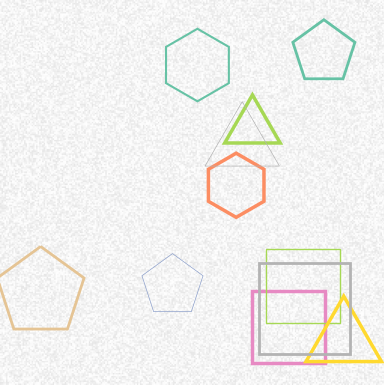[{"shape": "pentagon", "thickness": 2, "radius": 0.42, "center": [0.841, 0.864]}, {"shape": "hexagon", "thickness": 1.5, "radius": 0.47, "center": [0.513, 0.831]}, {"shape": "hexagon", "thickness": 2.5, "radius": 0.42, "center": [0.613, 0.519]}, {"shape": "pentagon", "thickness": 0.5, "radius": 0.42, "center": [0.448, 0.258]}, {"shape": "square", "thickness": 2.5, "radius": 0.47, "center": [0.75, 0.151]}, {"shape": "square", "thickness": 1, "radius": 0.48, "center": [0.787, 0.257]}, {"shape": "triangle", "thickness": 2.5, "radius": 0.42, "center": [0.656, 0.67]}, {"shape": "triangle", "thickness": 2.5, "radius": 0.57, "center": [0.893, 0.117]}, {"shape": "pentagon", "thickness": 2, "radius": 0.59, "center": [0.106, 0.241]}, {"shape": "square", "thickness": 2, "radius": 0.59, "center": [0.792, 0.199]}, {"shape": "triangle", "thickness": 0.5, "radius": 0.56, "center": [0.629, 0.624]}]